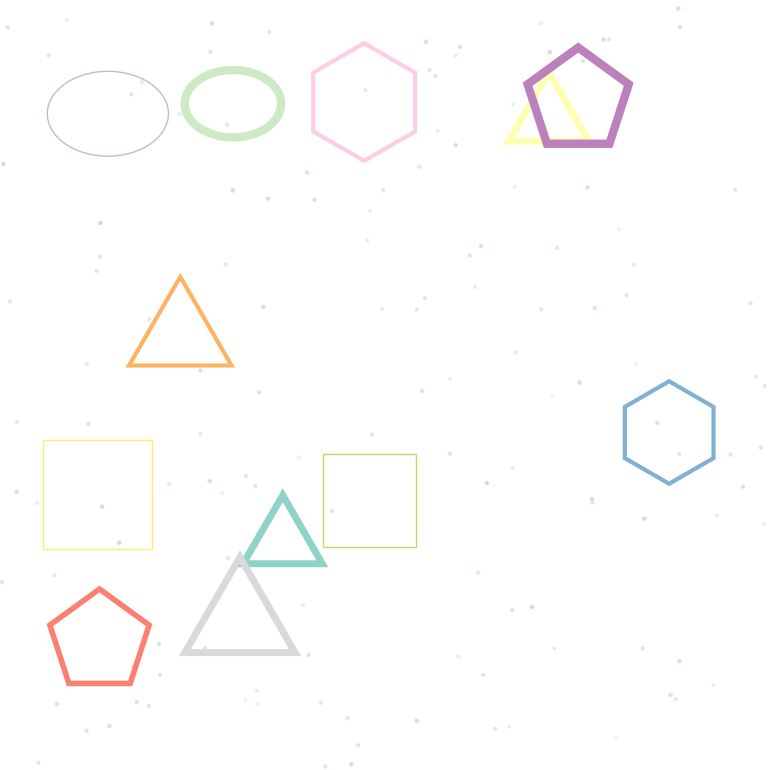[{"shape": "triangle", "thickness": 2.5, "radius": 0.3, "center": [0.367, 0.298]}, {"shape": "triangle", "thickness": 2.5, "radius": 0.3, "center": [0.713, 0.847]}, {"shape": "oval", "thickness": 0.5, "radius": 0.39, "center": [0.14, 0.852]}, {"shape": "pentagon", "thickness": 2, "radius": 0.34, "center": [0.129, 0.167]}, {"shape": "hexagon", "thickness": 1.5, "radius": 0.33, "center": [0.869, 0.438]}, {"shape": "triangle", "thickness": 1.5, "radius": 0.38, "center": [0.234, 0.564]}, {"shape": "square", "thickness": 0.5, "radius": 0.3, "center": [0.48, 0.35]}, {"shape": "hexagon", "thickness": 1.5, "radius": 0.38, "center": [0.473, 0.867]}, {"shape": "triangle", "thickness": 2.5, "radius": 0.41, "center": [0.312, 0.194]}, {"shape": "pentagon", "thickness": 3, "radius": 0.35, "center": [0.751, 0.869]}, {"shape": "oval", "thickness": 3, "radius": 0.31, "center": [0.303, 0.865]}, {"shape": "square", "thickness": 0.5, "radius": 0.35, "center": [0.127, 0.358]}]